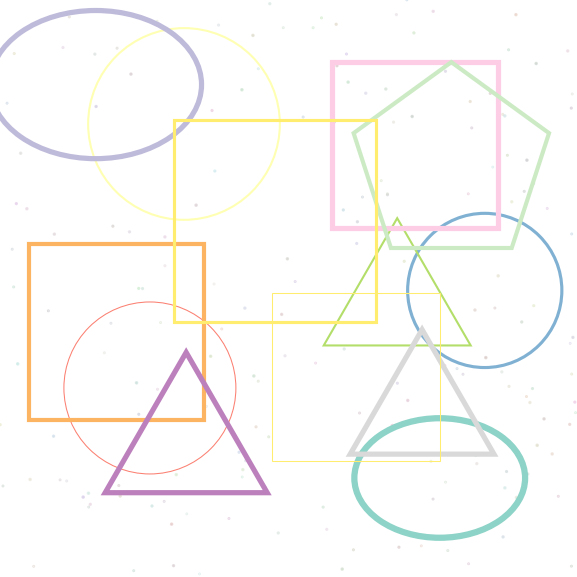[{"shape": "oval", "thickness": 3, "radius": 0.74, "center": [0.761, 0.171]}, {"shape": "circle", "thickness": 1, "radius": 0.83, "center": [0.319, 0.784]}, {"shape": "oval", "thickness": 2.5, "radius": 0.92, "center": [0.166, 0.853]}, {"shape": "circle", "thickness": 0.5, "radius": 0.74, "center": [0.26, 0.327]}, {"shape": "circle", "thickness": 1.5, "radius": 0.67, "center": [0.839, 0.496]}, {"shape": "square", "thickness": 2, "radius": 0.76, "center": [0.201, 0.424]}, {"shape": "triangle", "thickness": 1, "radius": 0.73, "center": [0.688, 0.474]}, {"shape": "square", "thickness": 2.5, "radius": 0.72, "center": [0.718, 0.748]}, {"shape": "triangle", "thickness": 2.5, "radius": 0.72, "center": [0.731, 0.285]}, {"shape": "triangle", "thickness": 2.5, "radius": 0.81, "center": [0.322, 0.227]}, {"shape": "pentagon", "thickness": 2, "radius": 0.89, "center": [0.782, 0.714]}, {"shape": "square", "thickness": 0.5, "radius": 0.73, "center": [0.616, 0.346]}, {"shape": "square", "thickness": 1.5, "radius": 0.87, "center": [0.476, 0.617]}]